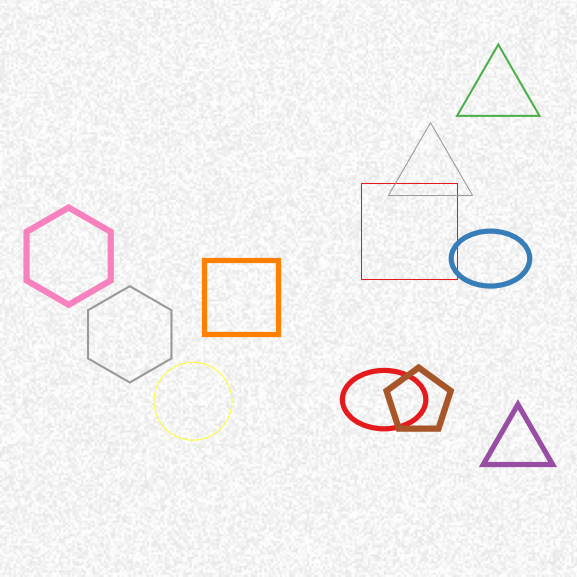[{"shape": "oval", "thickness": 2.5, "radius": 0.36, "center": [0.665, 0.307]}, {"shape": "square", "thickness": 0.5, "radius": 0.42, "center": [0.709, 0.599]}, {"shape": "oval", "thickness": 2.5, "radius": 0.34, "center": [0.849, 0.551]}, {"shape": "triangle", "thickness": 1, "radius": 0.41, "center": [0.863, 0.84]}, {"shape": "triangle", "thickness": 2.5, "radius": 0.35, "center": [0.897, 0.229]}, {"shape": "square", "thickness": 2.5, "radius": 0.32, "center": [0.417, 0.485]}, {"shape": "circle", "thickness": 0.5, "radius": 0.34, "center": [0.334, 0.304]}, {"shape": "pentagon", "thickness": 3, "radius": 0.29, "center": [0.725, 0.304]}, {"shape": "hexagon", "thickness": 3, "radius": 0.42, "center": [0.119, 0.556]}, {"shape": "hexagon", "thickness": 1, "radius": 0.42, "center": [0.225, 0.42]}, {"shape": "triangle", "thickness": 0.5, "radius": 0.42, "center": [0.745, 0.703]}]